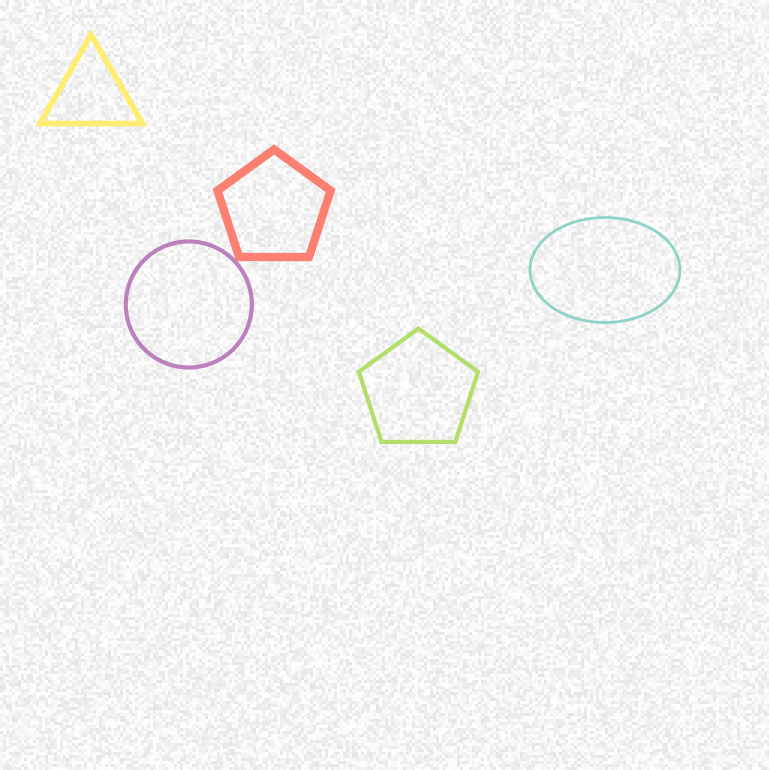[{"shape": "oval", "thickness": 1, "radius": 0.49, "center": [0.786, 0.649]}, {"shape": "pentagon", "thickness": 3, "radius": 0.39, "center": [0.356, 0.729]}, {"shape": "pentagon", "thickness": 1.5, "radius": 0.41, "center": [0.543, 0.492]}, {"shape": "circle", "thickness": 1.5, "radius": 0.41, "center": [0.245, 0.605]}, {"shape": "triangle", "thickness": 2, "radius": 0.38, "center": [0.118, 0.878]}]